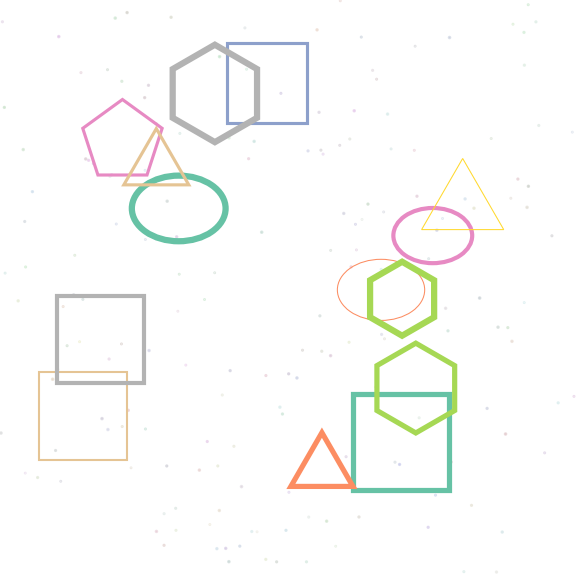[{"shape": "oval", "thickness": 3, "radius": 0.41, "center": [0.309, 0.638]}, {"shape": "square", "thickness": 2.5, "radius": 0.42, "center": [0.695, 0.234]}, {"shape": "oval", "thickness": 0.5, "radius": 0.38, "center": [0.66, 0.497]}, {"shape": "triangle", "thickness": 2.5, "radius": 0.31, "center": [0.557, 0.188]}, {"shape": "square", "thickness": 1.5, "radius": 0.34, "center": [0.462, 0.856]}, {"shape": "pentagon", "thickness": 1.5, "radius": 0.36, "center": [0.212, 0.755]}, {"shape": "oval", "thickness": 2, "radius": 0.34, "center": [0.749, 0.591]}, {"shape": "hexagon", "thickness": 2.5, "radius": 0.39, "center": [0.72, 0.327]}, {"shape": "hexagon", "thickness": 3, "radius": 0.32, "center": [0.696, 0.482]}, {"shape": "triangle", "thickness": 0.5, "radius": 0.41, "center": [0.801, 0.643]}, {"shape": "triangle", "thickness": 1.5, "radius": 0.32, "center": [0.271, 0.712]}, {"shape": "square", "thickness": 1, "radius": 0.38, "center": [0.144, 0.278]}, {"shape": "hexagon", "thickness": 3, "radius": 0.42, "center": [0.372, 0.837]}, {"shape": "square", "thickness": 2, "radius": 0.38, "center": [0.174, 0.412]}]